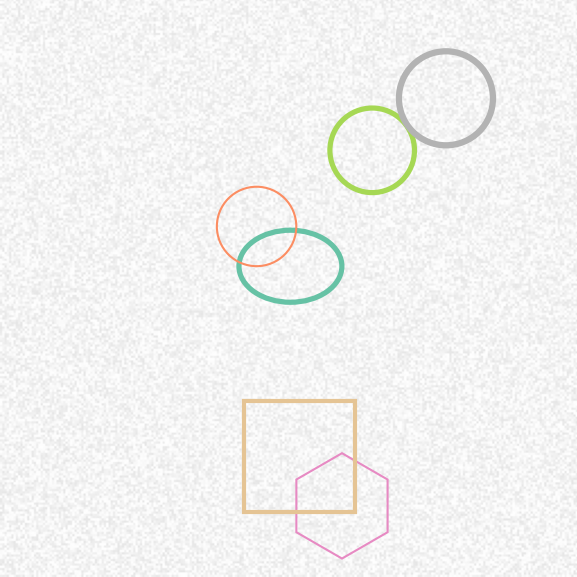[{"shape": "oval", "thickness": 2.5, "radius": 0.45, "center": [0.503, 0.538]}, {"shape": "circle", "thickness": 1, "radius": 0.34, "center": [0.444, 0.607]}, {"shape": "hexagon", "thickness": 1, "radius": 0.46, "center": [0.592, 0.123]}, {"shape": "circle", "thickness": 2.5, "radius": 0.37, "center": [0.644, 0.739]}, {"shape": "square", "thickness": 2, "radius": 0.48, "center": [0.519, 0.208]}, {"shape": "circle", "thickness": 3, "radius": 0.41, "center": [0.772, 0.829]}]